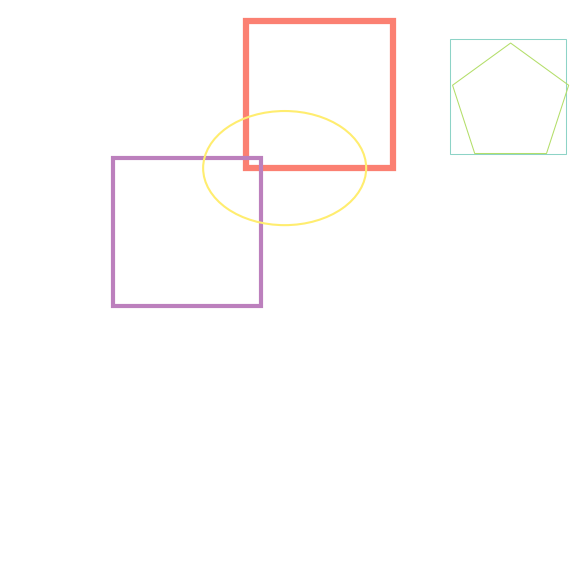[{"shape": "square", "thickness": 0.5, "radius": 0.5, "center": [0.879, 0.832]}, {"shape": "square", "thickness": 3, "radius": 0.63, "center": [0.553, 0.835]}, {"shape": "pentagon", "thickness": 0.5, "radius": 0.53, "center": [0.884, 0.819]}, {"shape": "square", "thickness": 2, "radius": 0.64, "center": [0.324, 0.598]}, {"shape": "oval", "thickness": 1, "radius": 0.71, "center": [0.493, 0.708]}]